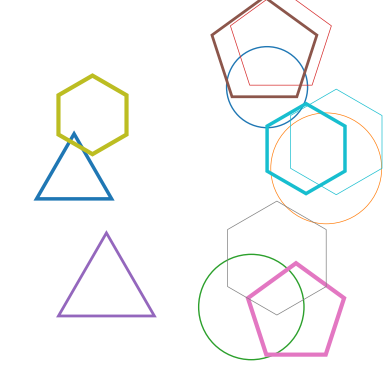[{"shape": "circle", "thickness": 1, "radius": 0.53, "center": [0.694, 0.774]}, {"shape": "triangle", "thickness": 2.5, "radius": 0.56, "center": [0.192, 0.54]}, {"shape": "circle", "thickness": 0.5, "radius": 0.72, "center": [0.847, 0.563]}, {"shape": "circle", "thickness": 1, "radius": 0.68, "center": [0.653, 0.203]}, {"shape": "pentagon", "thickness": 0.5, "radius": 0.69, "center": [0.73, 0.89]}, {"shape": "triangle", "thickness": 2, "radius": 0.72, "center": [0.276, 0.251]}, {"shape": "pentagon", "thickness": 2, "radius": 0.72, "center": [0.687, 0.865]}, {"shape": "pentagon", "thickness": 3, "radius": 0.66, "center": [0.769, 0.185]}, {"shape": "hexagon", "thickness": 0.5, "radius": 0.74, "center": [0.719, 0.33]}, {"shape": "hexagon", "thickness": 3, "radius": 0.51, "center": [0.24, 0.702]}, {"shape": "hexagon", "thickness": 0.5, "radius": 0.69, "center": [0.873, 0.631]}, {"shape": "hexagon", "thickness": 2.5, "radius": 0.58, "center": [0.795, 0.614]}]